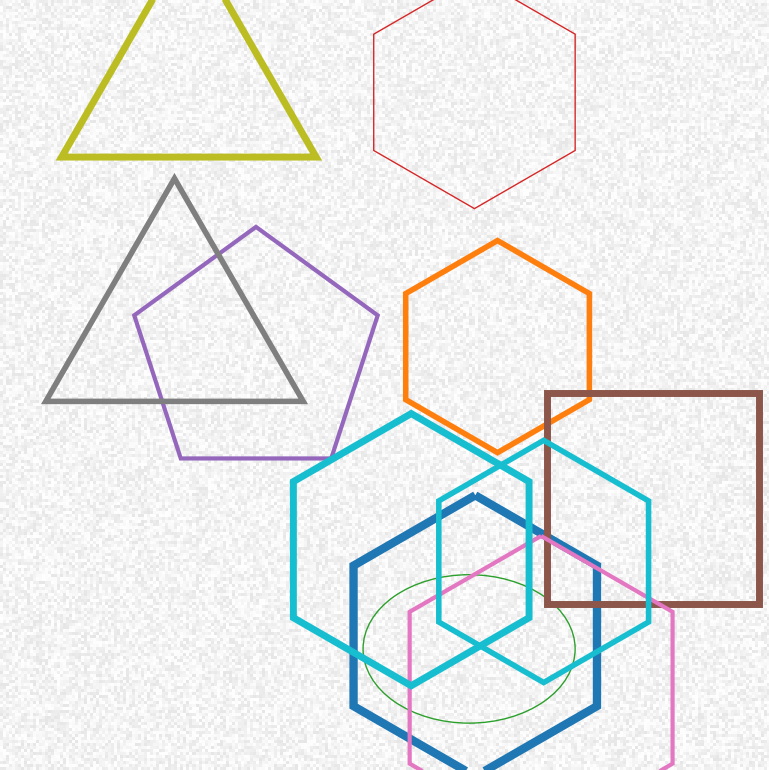[{"shape": "hexagon", "thickness": 3, "radius": 0.91, "center": [0.617, 0.174]}, {"shape": "hexagon", "thickness": 2, "radius": 0.69, "center": [0.646, 0.55]}, {"shape": "oval", "thickness": 0.5, "radius": 0.69, "center": [0.609, 0.157]}, {"shape": "hexagon", "thickness": 0.5, "radius": 0.76, "center": [0.616, 0.88]}, {"shape": "pentagon", "thickness": 1.5, "radius": 0.83, "center": [0.332, 0.539]}, {"shape": "square", "thickness": 2.5, "radius": 0.69, "center": [0.848, 0.353]}, {"shape": "hexagon", "thickness": 1.5, "radius": 0.99, "center": [0.703, 0.107]}, {"shape": "triangle", "thickness": 2, "radius": 0.97, "center": [0.227, 0.575]}, {"shape": "triangle", "thickness": 2.5, "radius": 0.95, "center": [0.245, 0.891]}, {"shape": "hexagon", "thickness": 2, "radius": 0.79, "center": [0.706, 0.271]}, {"shape": "hexagon", "thickness": 2.5, "radius": 0.88, "center": [0.534, 0.286]}]